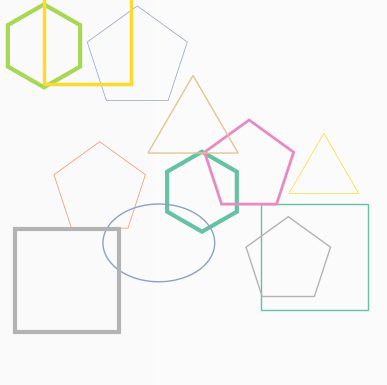[{"shape": "square", "thickness": 1, "radius": 0.69, "center": [0.811, 0.333]}, {"shape": "hexagon", "thickness": 3, "radius": 0.52, "center": [0.521, 0.502]}, {"shape": "pentagon", "thickness": 0.5, "radius": 0.62, "center": [0.257, 0.508]}, {"shape": "pentagon", "thickness": 0.5, "radius": 0.68, "center": [0.354, 0.849]}, {"shape": "oval", "thickness": 1, "radius": 0.72, "center": [0.41, 0.369]}, {"shape": "pentagon", "thickness": 2, "radius": 0.6, "center": [0.643, 0.568]}, {"shape": "hexagon", "thickness": 3, "radius": 0.54, "center": [0.114, 0.881]}, {"shape": "square", "thickness": 2.5, "radius": 0.56, "center": [0.226, 0.895]}, {"shape": "triangle", "thickness": 0.5, "radius": 0.52, "center": [0.836, 0.55]}, {"shape": "triangle", "thickness": 1, "radius": 0.67, "center": [0.498, 0.67]}, {"shape": "square", "thickness": 3, "radius": 0.67, "center": [0.173, 0.271]}, {"shape": "pentagon", "thickness": 1, "radius": 0.57, "center": [0.744, 0.323]}]